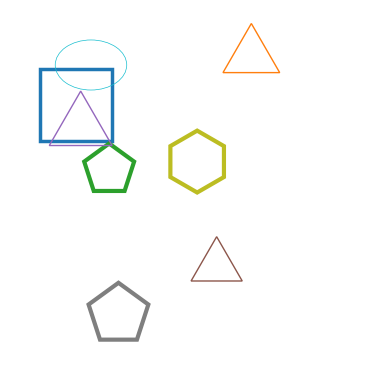[{"shape": "square", "thickness": 2.5, "radius": 0.47, "center": [0.197, 0.728]}, {"shape": "triangle", "thickness": 1, "radius": 0.43, "center": [0.653, 0.854]}, {"shape": "pentagon", "thickness": 3, "radius": 0.34, "center": [0.284, 0.559]}, {"shape": "triangle", "thickness": 1, "radius": 0.47, "center": [0.21, 0.669]}, {"shape": "triangle", "thickness": 1, "radius": 0.38, "center": [0.563, 0.309]}, {"shape": "pentagon", "thickness": 3, "radius": 0.41, "center": [0.308, 0.184]}, {"shape": "hexagon", "thickness": 3, "radius": 0.4, "center": [0.512, 0.58]}, {"shape": "oval", "thickness": 0.5, "radius": 0.46, "center": [0.236, 0.831]}]